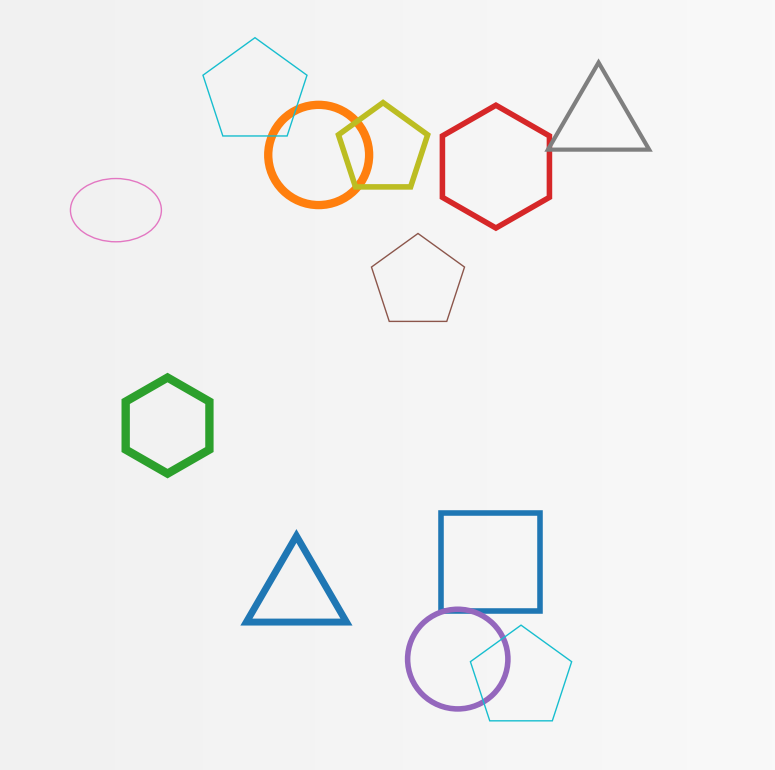[{"shape": "triangle", "thickness": 2.5, "radius": 0.37, "center": [0.382, 0.229]}, {"shape": "square", "thickness": 2, "radius": 0.32, "center": [0.633, 0.27]}, {"shape": "circle", "thickness": 3, "radius": 0.33, "center": [0.411, 0.799]}, {"shape": "hexagon", "thickness": 3, "radius": 0.31, "center": [0.216, 0.447]}, {"shape": "hexagon", "thickness": 2, "radius": 0.4, "center": [0.64, 0.784]}, {"shape": "circle", "thickness": 2, "radius": 0.32, "center": [0.591, 0.144]}, {"shape": "pentagon", "thickness": 0.5, "radius": 0.32, "center": [0.539, 0.634]}, {"shape": "oval", "thickness": 0.5, "radius": 0.29, "center": [0.15, 0.727]}, {"shape": "triangle", "thickness": 1.5, "radius": 0.38, "center": [0.772, 0.843]}, {"shape": "pentagon", "thickness": 2, "radius": 0.3, "center": [0.494, 0.806]}, {"shape": "pentagon", "thickness": 0.5, "radius": 0.34, "center": [0.672, 0.119]}, {"shape": "pentagon", "thickness": 0.5, "radius": 0.35, "center": [0.329, 0.88]}]